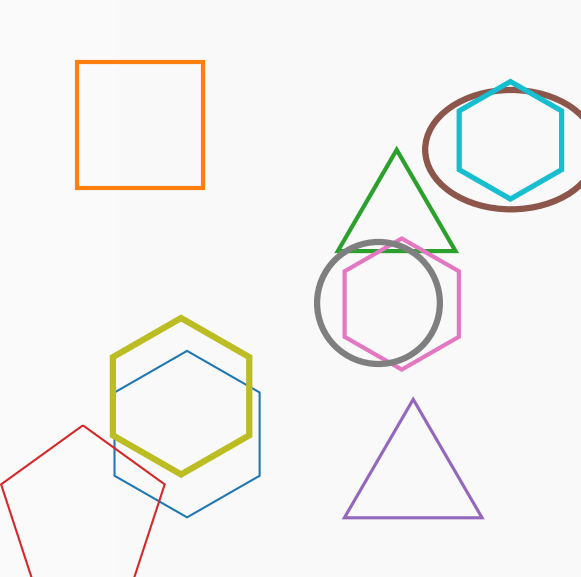[{"shape": "hexagon", "thickness": 1, "radius": 0.72, "center": [0.322, 0.247]}, {"shape": "square", "thickness": 2, "radius": 0.54, "center": [0.241, 0.783]}, {"shape": "triangle", "thickness": 2, "radius": 0.58, "center": [0.682, 0.623]}, {"shape": "pentagon", "thickness": 1, "radius": 0.74, "center": [0.143, 0.115]}, {"shape": "triangle", "thickness": 1.5, "radius": 0.68, "center": [0.711, 0.171]}, {"shape": "oval", "thickness": 3, "radius": 0.74, "center": [0.879, 0.74]}, {"shape": "hexagon", "thickness": 2, "radius": 0.57, "center": [0.691, 0.473]}, {"shape": "circle", "thickness": 3, "radius": 0.53, "center": [0.651, 0.474]}, {"shape": "hexagon", "thickness": 3, "radius": 0.68, "center": [0.312, 0.313]}, {"shape": "hexagon", "thickness": 2.5, "radius": 0.51, "center": [0.878, 0.756]}]